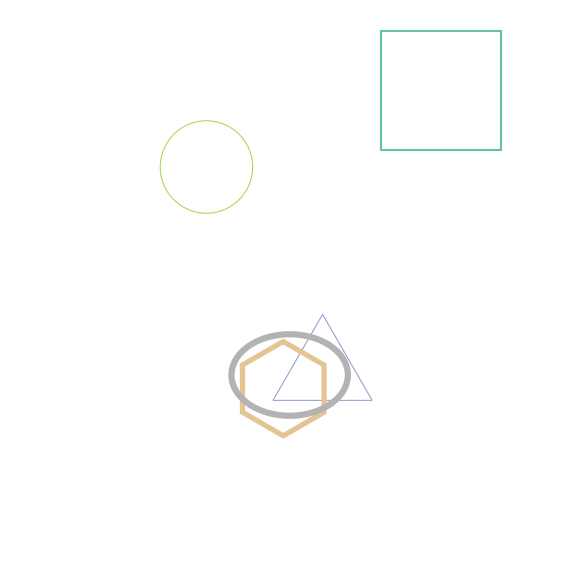[{"shape": "square", "thickness": 1, "radius": 0.52, "center": [0.764, 0.843]}, {"shape": "triangle", "thickness": 0.5, "radius": 0.5, "center": [0.559, 0.355]}, {"shape": "circle", "thickness": 0.5, "radius": 0.4, "center": [0.358, 0.71]}, {"shape": "hexagon", "thickness": 2.5, "radius": 0.41, "center": [0.491, 0.326]}, {"shape": "oval", "thickness": 3, "radius": 0.5, "center": [0.502, 0.35]}]